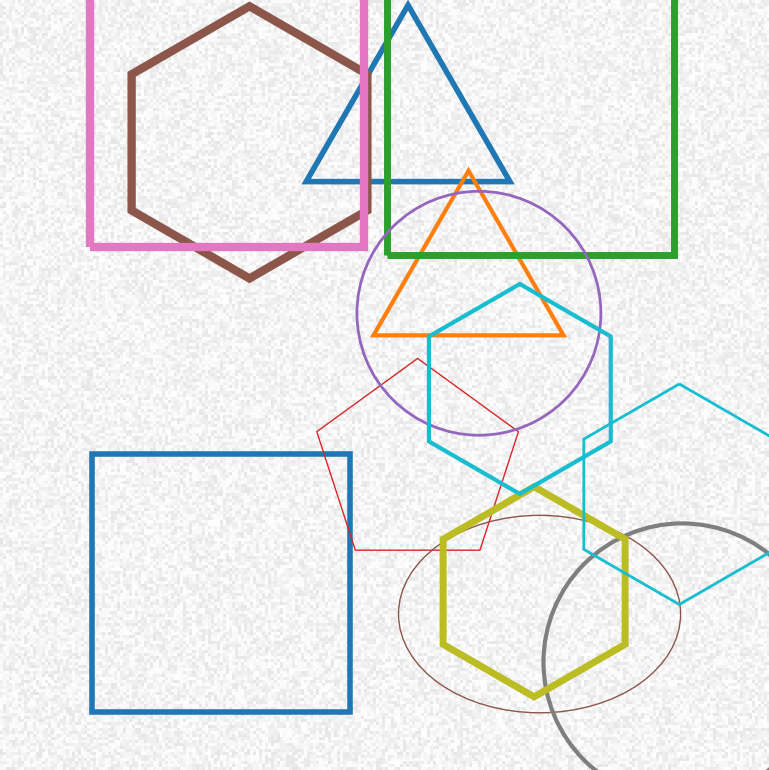[{"shape": "triangle", "thickness": 2, "radius": 0.76, "center": [0.53, 0.841]}, {"shape": "square", "thickness": 2, "radius": 0.84, "center": [0.287, 0.243]}, {"shape": "triangle", "thickness": 1.5, "radius": 0.71, "center": [0.608, 0.636]}, {"shape": "square", "thickness": 2.5, "radius": 0.93, "center": [0.689, 0.856]}, {"shape": "pentagon", "thickness": 0.5, "radius": 0.69, "center": [0.542, 0.397]}, {"shape": "circle", "thickness": 1, "radius": 0.79, "center": [0.622, 0.593]}, {"shape": "hexagon", "thickness": 3, "radius": 0.88, "center": [0.324, 0.815]}, {"shape": "oval", "thickness": 0.5, "radius": 0.92, "center": [0.701, 0.203]}, {"shape": "square", "thickness": 3, "radius": 0.89, "center": [0.295, 0.856]}, {"shape": "circle", "thickness": 1.5, "radius": 0.9, "center": [0.886, 0.14]}, {"shape": "hexagon", "thickness": 2.5, "radius": 0.68, "center": [0.694, 0.231]}, {"shape": "hexagon", "thickness": 1, "radius": 0.72, "center": [0.882, 0.358]}, {"shape": "hexagon", "thickness": 1.5, "radius": 0.68, "center": [0.675, 0.495]}]